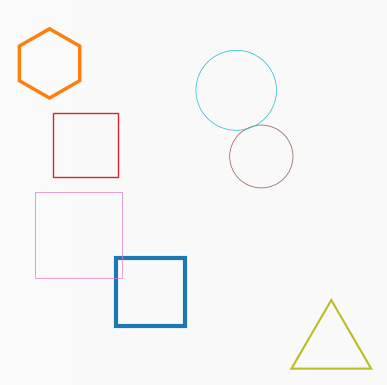[{"shape": "square", "thickness": 3, "radius": 0.44, "center": [0.388, 0.241]}, {"shape": "hexagon", "thickness": 2.5, "radius": 0.45, "center": [0.128, 0.835]}, {"shape": "square", "thickness": 1, "radius": 0.42, "center": [0.221, 0.624]}, {"shape": "circle", "thickness": 0.5, "radius": 0.41, "center": [0.674, 0.594]}, {"shape": "square", "thickness": 0.5, "radius": 0.56, "center": [0.202, 0.39]}, {"shape": "triangle", "thickness": 1.5, "radius": 0.59, "center": [0.855, 0.102]}, {"shape": "circle", "thickness": 0.5, "radius": 0.52, "center": [0.61, 0.765]}]